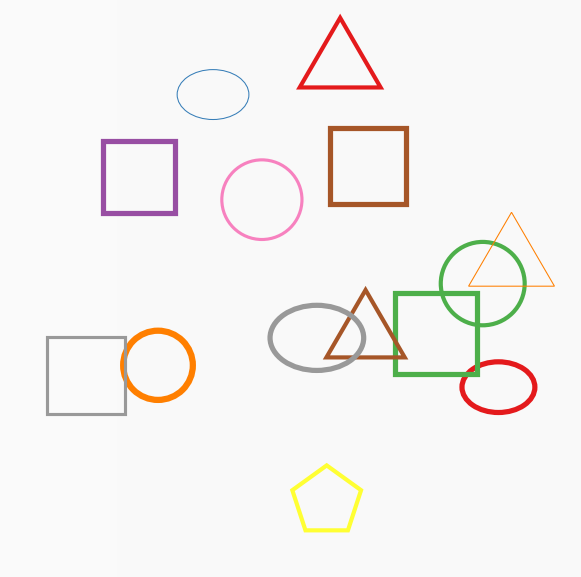[{"shape": "oval", "thickness": 2.5, "radius": 0.31, "center": [0.858, 0.329]}, {"shape": "triangle", "thickness": 2, "radius": 0.4, "center": [0.585, 0.888]}, {"shape": "oval", "thickness": 0.5, "radius": 0.31, "center": [0.366, 0.835]}, {"shape": "square", "thickness": 2.5, "radius": 0.35, "center": [0.749, 0.421]}, {"shape": "circle", "thickness": 2, "radius": 0.36, "center": [0.83, 0.508]}, {"shape": "square", "thickness": 2.5, "radius": 0.31, "center": [0.239, 0.692]}, {"shape": "triangle", "thickness": 0.5, "radius": 0.43, "center": [0.88, 0.546]}, {"shape": "circle", "thickness": 3, "radius": 0.3, "center": [0.272, 0.367]}, {"shape": "pentagon", "thickness": 2, "radius": 0.31, "center": [0.562, 0.131]}, {"shape": "triangle", "thickness": 2, "radius": 0.39, "center": [0.629, 0.419]}, {"shape": "square", "thickness": 2.5, "radius": 0.33, "center": [0.634, 0.711]}, {"shape": "circle", "thickness": 1.5, "radius": 0.34, "center": [0.451, 0.653]}, {"shape": "oval", "thickness": 2.5, "radius": 0.4, "center": [0.545, 0.414]}, {"shape": "square", "thickness": 1.5, "radius": 0.33, "center": [0.148, 0.349]}]